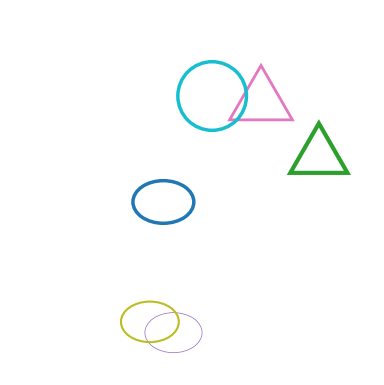[{"shape": "oval", "thickness": 2.5, "radius": 0.4, "center": [0.424, 0.475]}, {"shape": "triangle", "thickness": 3, "radius": 0.43, "center": [0.828, 0.594]}, {"shape": "oval", "thickness": 0.5, "radius": 0.37, "center": [0.451, 0.136]}, {"shape": "triangle", "thickness": 2, "radius": 0.47, "center": [0.678, 0.736]}, {"shape": "oval", "thickness": 1.5, "radius": 0.38, "center": [0.389, 0.164]}, {"shape": "circle", "thickness": 2.5, "radius": 0.45, "center": [0.551, 0.751]}]